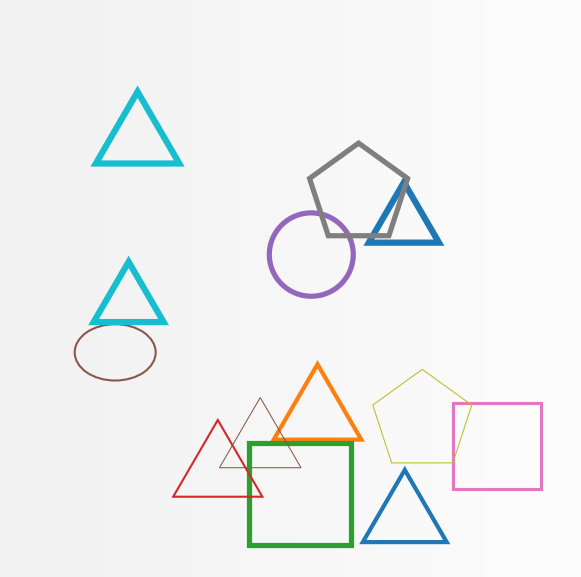[{"shape": "triangle", "thickness": 3, "radius": 0.35, "center": [0.695, 0.614]}, {"shape": "triangle", "thickness": 2, "radius": 0.42, "center": [0.696, 0.102]}, {"shape": "triangle", "thickness": 2, "radius": 0.44, "center": [0.546, 0.281]}, {"shape": "square", "thickness": 2.5, "radius": 0.44, "center": [0.516, 0.143]}, {"shape": "triangle", "thickness": 1, "radius": 0.44, "center": [0.375, 0.183]}, {"shape": "circle", "thickness": 2.5, "radius": 0.36, "center": [0.536, 0.558]}, {"shape": "oval", "thickness": 1, "radius": 0.35, "center": [0.198, 0.389]}, {"shape": "triangle", "thickness": 0.5, "radius": 0.41, "center": [0.448, 0.23]}, {"shape": "square", "thickness": 1.5, "radius": 0.37, "center": [0.855, 0.227]}, {"shape": "pentagon", "thickness": 2.5, "radius": 0.44, "center": [0.617, 0.663]}, {"shape": "pentagon", "thickness": 0.5, "radius": 0.45, "center": [0.726, 0.27]}, {"shape": "triangle", "thickness": 3, "radius": 0.41, "center": [0.237, 0.757]}, {"shape": "triangle", "thickness": 3, "radius": 0.35, "center": [0.221, 0.476]}]